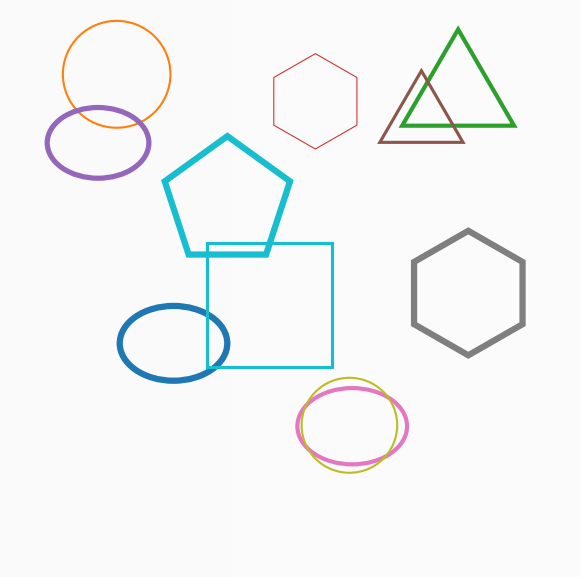[{"shape": "oval", "thickness": 3, "radius": 0.46, "center": [0.298, 0.405]}, {"shape": "circle", "thickness": 1, "radius": 0.46, "center": [0.201, 0.87]}, {"shape": "triangle", "thickness": 2, "radius": 0.56, "center": [0.788, 0.837]}, {"shape": "hexagon", "thickness": 0.5, "radius": 0.41, "center": [0.543, 0.824]}, {"shape": "oval", "thickness": 2.5, "radius": 0.44, "center": [0.169, 0.752]}, {"shape": "triangle", "thickness": 1.5, "radius": 0.41, "center": [0.725, 0.794]}, {"shape": "oval", "thickness": 2, "radius": 0.47, "center": [0.606, 0.261]}, {"shape": "hexagon", "thickness": 3, "radius": 0.54, "center": [0.806, 0.492]}, {"shape": "circle", "thickness": 1, "radius": 0.41, "center": [0.601, 0.263]}, {"shape": "square", "thickness": 1.5, "radius": 0.54, "center": [0.463, 0.471]}, {"shape": "pentagon", "thickness": 3, "radius": 0.57, "center": [0.391, 0.65]}]